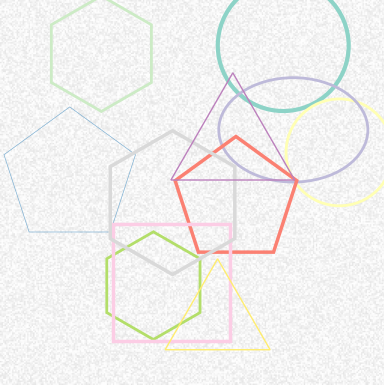[{"shape": "circle", "thickness": 3, "radius": 0.85, "center": [0.736, 0.882]}, {"shape": "circle", "thickness": 2, "radius": 0.69, "center": [0.882, 0.604]}, {"shape": "oval", "thickness": 2, "radius": 0.97, "center": [0.762, 0.663]}, {"shape": "pentagon", "thickness": 2.5, "radius": 0.83, "center": [0.613, 0.479]}, {"shape": "pentagon", "thickness": 0.5, "radius": 0.9, "center": [0.181, 0.543]}, {"shape": "hexagon", "thickness": 2, "radius": 0.7, "center": [0.398, 0.258]}, {"shape": "square", "thickness": 2.5, "radius": 0.76, "center": [0.445, 0.266]}, {"shape": "hexagon", "thickness": 2.5, "radius": 0.93, "center": [0.448, 0.474]}, {"shape": "triangle", "thickness": 1, "radius": 0.93, "center": [0.605, 0.625]}, {"shape": "hexagon", "thickness": 2, "radius": 0.75, "center": [0.263, 0.861]}, {"shape": "triangle", "thickness": 1, "radius": 0.79, "center": [0.565, 0.17]}]